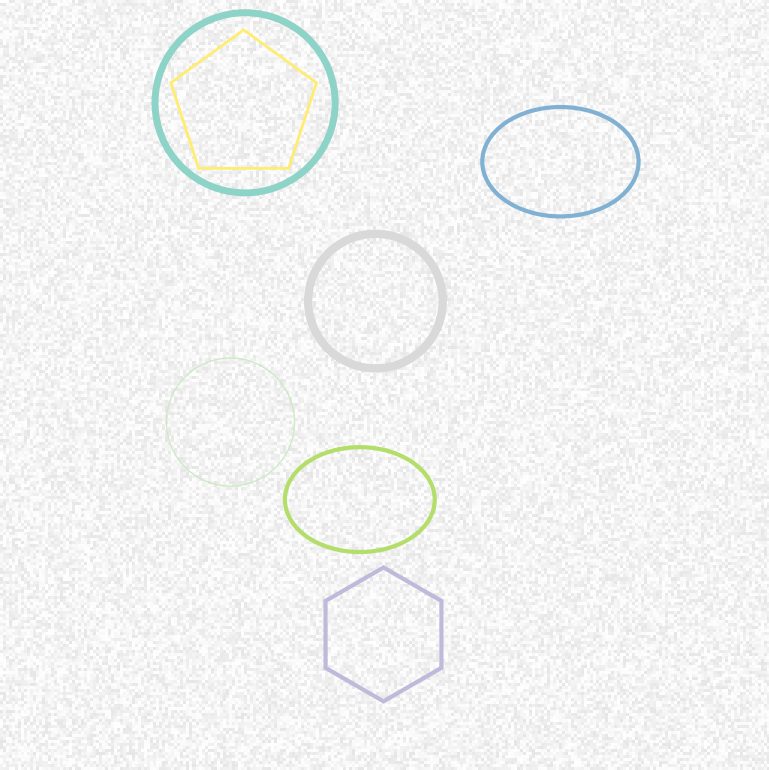[{"shape": "circle", "thickness": 2.5, "radius": 0.58, "center": [0.318, 0.866]}, {"shape": "hexagon", "thickness": 1.5, "radius": 0.43, "center": [0.498, 0.176]}, {"shape": "oval", "thickness": 1.5, "radius": 0.51, "center": [0.728, 0.79]}, {"shape": "oval", "thickness": 1.5, "radius": 0.49, "center": [0.467, 0.351]}, {"shape": "circle", "thickness": 3, "radius": 0.44, "center": [0.488, 0.609]}, {"shape": "circle", "thickness": 0.5, "radius": 0.42, "center": [0.299, 0.452]}, {"shape": "pentagon", "thickness": 1, "radius": 0.5, "center": [0.316, 0.862]}]